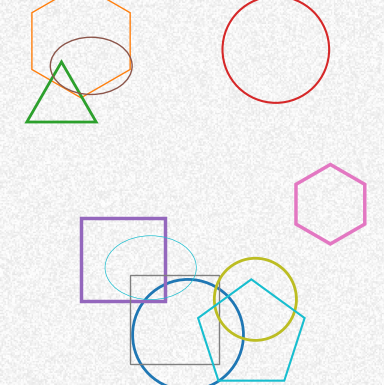[{"shape": "circle", "thickness": 2, "radius": 0.72, "center": [0.488, 0.13]}, {"shape": "hexagon", "thickness": 1, "radius": 0.74, "center": [0.21, 0.893]}, {"shape": "triangle", "thickness": 2, "radius": 0.52, "center": [0.16, 0.735]}, {"shape": "circle", "thickness": 1.5, "radius": 0.69, "center": [0.716, 0.871]}, {"shape": "square", "thickness": 2.5, "radius": 0.54, "center": [0.319, 0.326]}, {"shape": "oval", "thickness": 1, "radius": 0.53, "center": [0.237, 0.829]}, {"shape": "hexagon", "thickness": 2.5, "radius": 0.52, "center": [0.858, 0.47]}, {"shape": "square", "thickness": 1, "radius": 0.58, "center": [0.454, 0.17]}, {"shape": "circle", "thickness": 2, "radius": 0.53, "center": [0.663, 0.223]}, {"shape": "oval", "thickness": 0.5, "radius": 0.59, "center": [0.391, 0.305]}, {"shape": "pentagon", "thickness": 1.5, "radius": 0.73, "center": [0.653, 0.129]}]